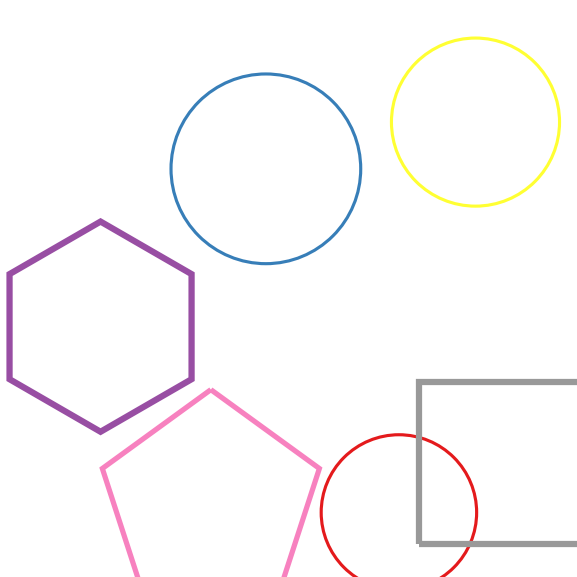[{"shape": "circle", "thickness": 1.5, "radius": 0.67, "center": [0.691, 0.112]}, {"shape": "circle", "thickness": 1.5, "radius": 0.82, "center": [0.46, 0.707]}, {"shape": "hexagon", "thickness": 3, "radius": 0.91, "center": [0.174, 0.433]}, {"shape": "circle", "thickness": 1.5, "radius": 0.73, "center": [0.823, 0.788]}, {"shape": "pentagon", "thickness": 2.5, "radius": 0.99, "center": [0.365, 0.127]}, {"shape": "square", "thickness": 3, "radius": 0.7, "center": [0.866, 0.198]}]